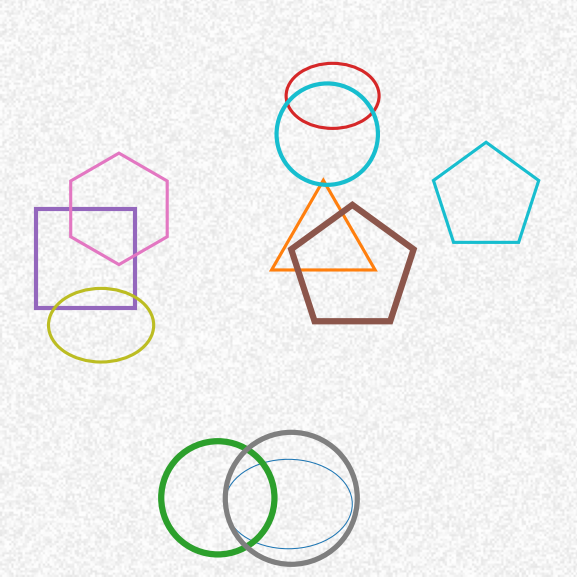[{"shape": "oval", "thickness": 0.5, "radius": 0.55, "center": [0.499, 0.126]}, {"shape": "triangle", "thickness": 1.5, "radius": 0.52, "center": [0.56, 0.583]}, {"shape": "circle", "thickness": 3, "radius": 0.49, "center": [0.377, 0.137]}, {"shape": "oval", "thickness": 1.5, "radius": 0.4, "center": [0.576, 0.833]}, {"shape": "square", "thickness": 2, "radius": 0.43, "center": [0.148, 0.552]}, {"shape": "pentagon", "thickness": 3, "radius": 0.56, "center": [0.61, 0.533]}, {"shape": "hexagon", "thickness": 1.5, "radius": 0.48, "center": [0.206, 0.637]}, {"shape": "circle", "thickness": 2.5, "radius": 0.57, "center": [0.504, 0.136]}, {"shape": "oval", "thickness": 1.5, "radius": 0.46, "center": [0.175, 0.436]}, {"shape": "pentagon", "thickness": 1.5, "radius": 0.48, "center": [0.842, 0.657]}, {"shape": "circle", "thickness": 2, "radius": 0.44, "center": [0.567, 0.767]}]